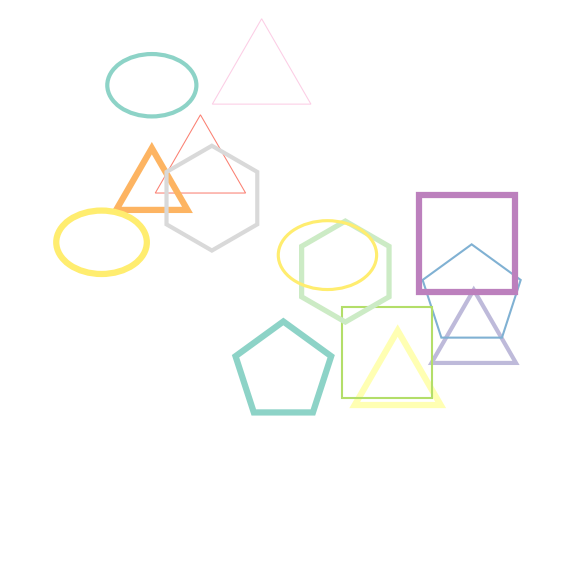[{"shape": "pentagon", "thickness": 3, "radius": 0.44, "center": [0.491, 0.355]}, {"shape": "oval", "thickness": 2, "radius": 0.39, "center": [0.263, 0.852]}, {"shape": "triangle", "thickness": 3, "radius": 0.43, "center": [0.689, 0.341]}, {"shape": "triangle", "thickness": 2, "radius": 0.42, "center": [0.82, 0.413]}, {"shape": "triangle", "thickness": 0.5, "radius": 0.45, "center": [0.347, 0.71]}, {"shape": "pentagon", "thickness": 1, "radius": 0.45, "center": [0.817, 0.487]}, {"shape": "triangle", "thickness": 3, "radius": 0.36, "center": [0.263, 0.671]}, {"shape": "square", "thickness": 1, "radius": 0.39, "center": [0.67, 0.389]}, {"shape": "triangle", "thickness": 0.5, "radius": 0.49, "center": [0.453, 0.868]}, {"shape": "hexagon", "thickness": 2, "radius": 0.45, "center": [0.367, 0.656]}, {"shape": "square", "thickness": 3, "radius": 0.42, "center": [0.809, 0.577]}, {"shape": "hexagon", "thickness": 2.5, "radius": 0.44, "center": [0.598, 0.529]}, {"shape": "oval", "thickness": 3, "radius": 0.39, "center": [0.176, 0.58]}, {"shape": "oval", "thickness": 1.5, "radius": 0.43, "center": [0.567, 0.557]}]